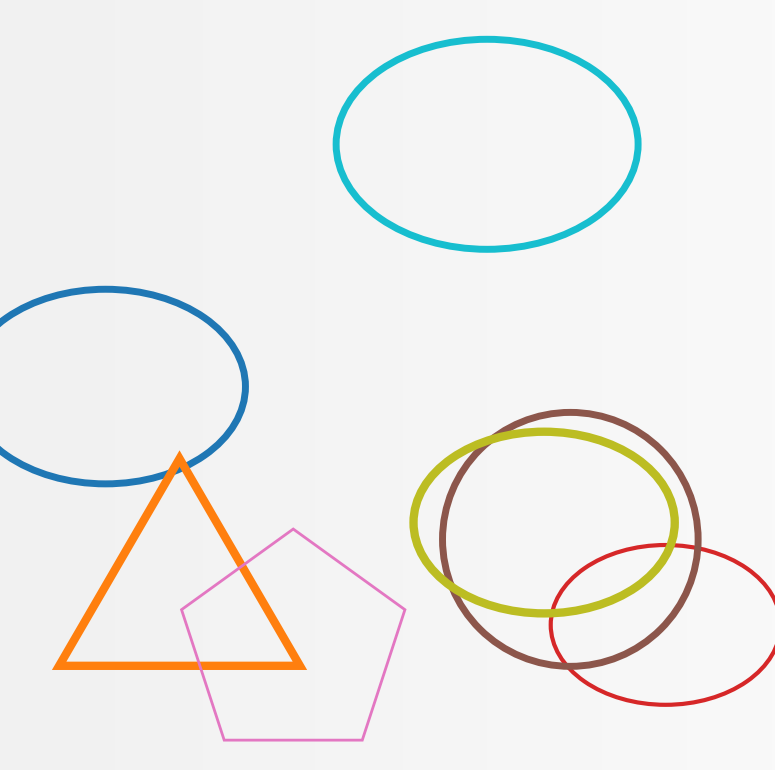[{"shape": "oval", "thickness": 2.5, "radius": 0.9, "center": [0.136, 0.498]}, {"shape": "triangle", "thickness": 3, "radius": 0.9, "center": [0.232, 0.225]}, {"shape": "oval", "thickness": 1.5, "radius": 0.74, "center": [0.859, 0.188]}, {"shape": "circle", "thickness": 2.5, "radius": 0.82, "center": [0.736, 0.3]}, {"shape": "pentagon", "thickness": 1, "radius": 0.76, "center": [0.378, 0.161]}, {"shape": "oval", "thickness": 3, "radius": 0.84, "center": [0.702, 0.321]}, {"shape": "oval", "thickness": 2.5, "radius": 0.97, "center": [0.629, 0.813]}]